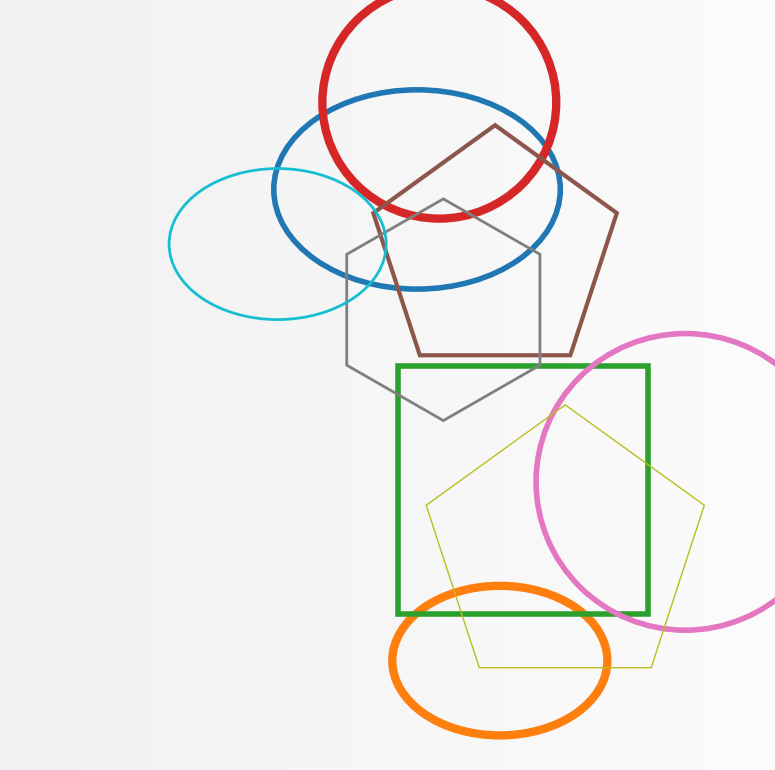[{"shape": "oval", "thickness": 2, "radius": 0.92, "center": [0.538, 0.754]}, {"shape": "oval", "thickness": 3, "radius": 0.69, "center": [0.645, 0.142]}, {"shape": "square", "thickness": 2, "radius": 0.81, "center": [0.675, 0.364]}, {"shape": "circle", "thickness": 3, "radius": 0.75, "center": [0.567, 0.867]}, {"shape": "pentagon", "thickness": 1.5, "radius": 0.83, "center": [0.639, 0.672]}, {"shape": "circle", "thickness": 2, "radius": 0.96, "center": [0.884, 0.374]}, {"shape": "hexagon", "thickness": 1, "radius": 0.72, "center": [0.572, 0.598]}, {"shape": "pentagon", "thickness": 0.5, "radius": 0.94, "center": [0.729, 0.286]}, {"shape": "oval", "thickness": 1, "radius": 0.7, "center": [0.358, 0.683]}]